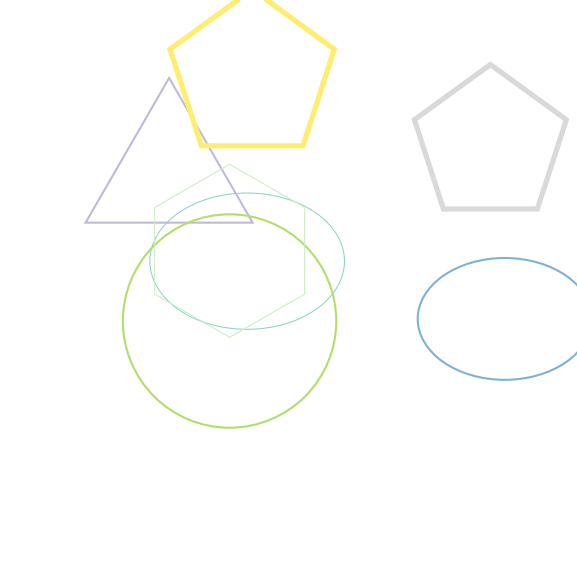[{"shape": "oval", "thickness": 0.5, "radius": 0.84, "center": [0.428, 0.547]}, {"shape": "triangle", "thickness": 1, "radius": 0.83, "center": [0.293, 0.697]}, {"shape": "oval", "thickness": 1, "radius": 0.75, "center": [0.874, 0.447]}, {"shape": "circle", "thickness": 1, "radius": 0.92, "center": [0.398, 0.443]}, {"shape": "pentagon", "thickness": 2.5, "radius": 0.69, "center": [0.849, 0.749]}, {"shape": "hexagon", "thickness": 0.5, "radius": 0.75, "center": [0.398, 0.565]}, {"shape": "pentagon", "thickness": 2.5, "radius": 0.75, "center": [0.437, 0.868]}]